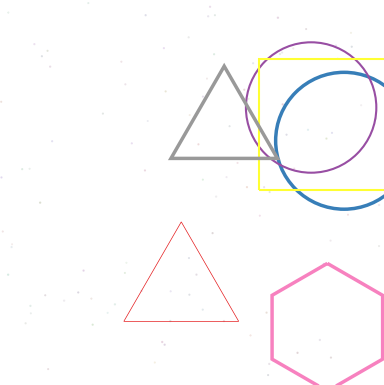[{"shape": "triangle", "thickness": 0.5, "radius": 0.86, "center": [0.471, 0.251]}, {"shape": "circle", "thickness": 2.5, "radius": 0.89, "center": [0.894, 0.634]}, {"shape": "circle", "thickness": 1.5, "radius": 0.85, "center": [0.808, 0.721]}, {"shape": "square", "thickness": 1.5, "radius": 0.85, "center": [0.842, 0.676]}, {"shape": "hexagon", "thickness": 2.5, "radius": 0.83, "center": [0.85, 0.15]}, {"shape": "triangle", "thickness": 2.5, "radius": 0.8, "center": [0.582, 0.668]}]